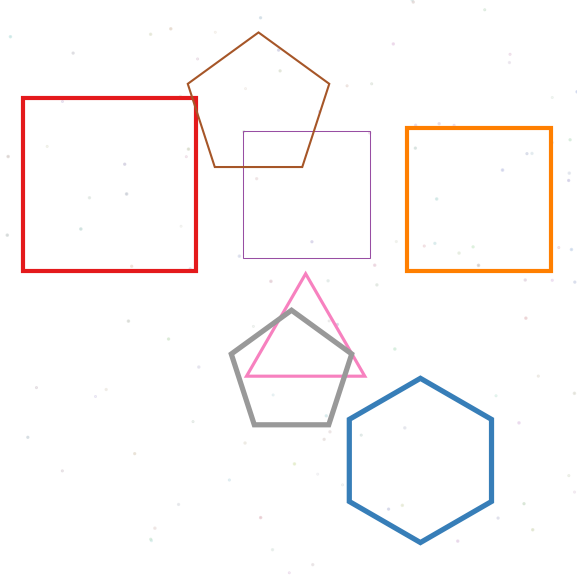[{"shape": "square", "thickness": 2, "radius": 0.75, "center": [0.19, 0.68]}, {"shape": "hexagon", "thickness": 2.5, "radius": 0.71, "center": [0.728, 0.202]}, {"shape": "square", "thickness": 0.5, "radius": 0.55, "center": [0.531, 0.662]}, {"shape": "square", "thickness": 2, "radius": 0.62, "center": [0.829, 0.654]}, {"shape": "pentagon", "thickness": 1, "radius": 0.64, "center": [0.448, 0.814]}, {"shape": "triangle", "thickness": 1.5, "radius": 0.59, "center": [0.529, 0.407]}, {"shape": "pentagon", "thickness": 2.5, "radius": 0.55, "center": [0.505, 0.352]}]